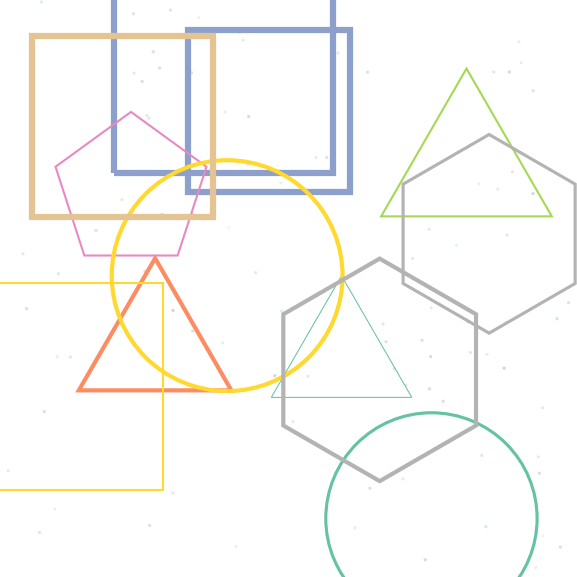[{"shape": "triangle", "thickness": 0.5, "radius": 0.7, "center": [0.591, 0.381]}, {"shape": "circle", "thickness": 1.5, "radius": 0.91, "center": [0.747, 0.101]}, {"shape": "triangle", "thickness": 2, "radius": 0.76, "center": [0.269, 0.399]}, {"shape": "square", "thickness": 3, "radius": 0.7, "center": [0.466, 0.807]}, {"shape": "square", "thickness": 3, "radius": 0.95, "center": [0.387, 0.888]}, {"shape": "pentagon", "thickness": 1, "radius": 0.69, "center": [0.227, 0.668]}, {"shape": "triangle", "thickness": 1, "radius": 0.85, "center": [0.808, 0.71]}, {"shape": "circle", "thickness": 2, "radius": 1.0, "center": [0.393, 0.522]}, {"shape": "square", "thickness": 1, "radius": 0.9, "center": [0.103, 0.33]}, {"shape": "square", "thickness": 3, "radius": 0.78, "center": [0.212, 0.779]}, {"shape": "hexagon", "thickness": 2, "radius": 0.96, "center": [0.657, 0.359]}, {"shape": "hexagon", "thickness": 1.5, "radius": 0.86, "center": [0.847, 0.594]}]